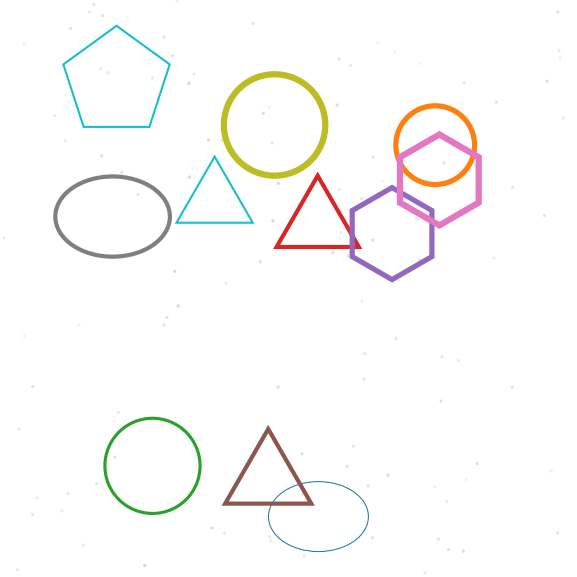[{"shape": "oval", "thickness": 0.5, "radius": 0.43, "center": [0.551, 0.105]}, {"shape": "circle", "thickness": 2.5, "radius": 0.34, "center": [0.754, 0.748]}, {"shape": "circle", "thickness": 1.5, "radius": 0.41, "center": [0.264, 0.192]}, {"shape": "triangle", "thickness": 2, "radius": 0.41, "center": [0.55, 0.613]}, {"shape": "hexagon", "thickness": 2.5, "radius": 0.4, "center": [0.679, 0.595]}, {"shape": "triangle", "thickness": 2, "radius": 0.43, "center": [0.464, 0.17]}, {"shape": "hexagon", "thickness": 3, "radius": 0.39, "center": [0.761, 0.688]}, {"shape": "oval", "thickness": 2, "radius": 0.5, "center": [0.195, 0.624]}, {"shape": "circle", "thickness": 3, "radius": 0.44, "center": [0.475, 0.783]}, {"shape": "pentagon", "thickness": 1, "radius": 0.48, "center": [0.202, 0.858]}, {"shape": "triangle", "thickness": 1, "radius": 0.38, "center": [0.372, 0.652]}]